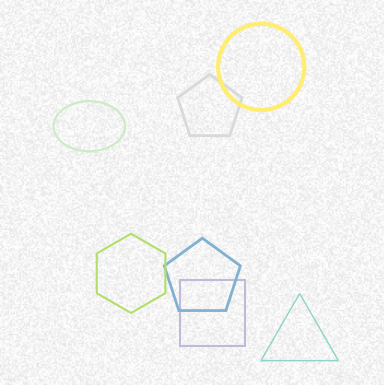[{"shape": "triangle", "thickness": 1, "radius": 0.58, "center": [0.778, 0.121]}, {"shape": "square", "thickness": 1.5, "radius": 0.43, "center": [0.552, 0.187]}, {"shape": "pentagon", "thickness": 2, "radius": 0.52, "center": [0.526, 0.277]}, {"shape": "hexagon", "thickness": 1.5, "radius": 0.51, "center": [0.34, 0.29]}, {"shape": "pentagon", "thickness": 2, "radius": 0.44, "center": [0.545, 0.719]}, {"shape": "oval", "thickness": 1.5, "radius": 0.46, "center": [0.232, 0.672]}, {"shape": "circle", "thickness": 3, "radius": 0.56, "center": [0.678, 0.826]}]